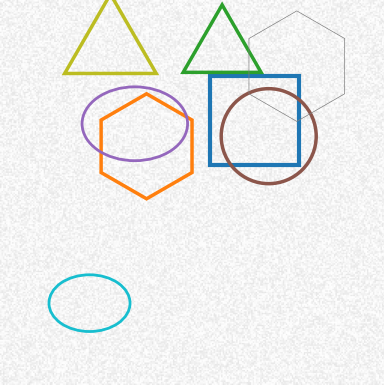[{"shape": "square", "thickness": 3, "radius": 0.58, "center": [0.66, 0.687]}, {"shape": "hexagon", "thickness": 2.5, "radius": 0.68, "center": [0.381, 0.62]}, {"shape": "triangle", "thickness": 2.5, "radius": 0.58, "center": [0.577, 0.871]}, {"shape": "oval", "thickness": 2, "radius": 0.69, "center": [0.35, 0.679]}, {"shape": "circle", "thickness": 2.5, "radius": 0.62, "center": [0.698, 0.646]}, {"shape": "hexagon", "thickness": 0.5, "radius": 0.72, "center": [0.771, 0.828]}, {"shape": "triangle", "thickness": 2.5, "radius": 0.69, "center": [0.287, 0.878]}, {"shape": "oval", "thickness": 2, "radius": 0.53, "center": [0.232, 0.213]}]